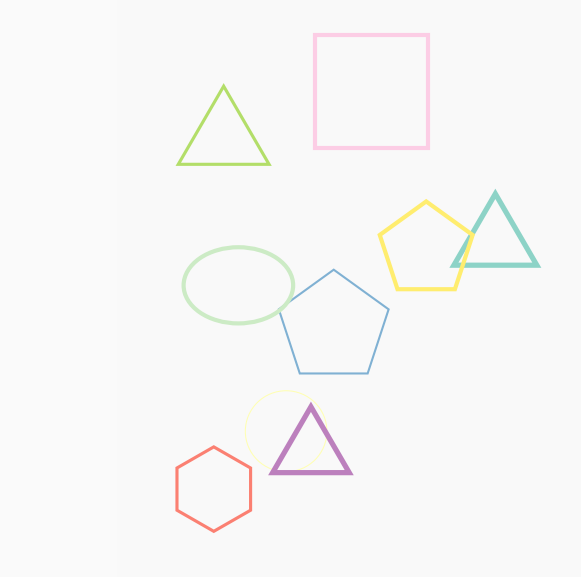[{"shape": "triangle", "thickness": 2.5, "radius": 0.41, "center": [0.852, 0.581]}, {"shape": "circle", "thickness": 0.5, "radius": 0.35, "center": [0.492, 0.252]}, {"shape": "hexagon", "thickness": 1.5, "radius": 0.37, "center": [0.368, 0.152]}, {"shape": "pentagon", "thickness": 1, "radius": 0.5, "center": [0.574, 0.433]}, {"shape": "triangle", "thickness": 1.5, "radius": 0.45, "center": [0.385, 0.76]}, {"shape": "square", "thickness": 2, "radius": 0.49, "center": [0.639, 0.841]}, {"shape": "triangle", "thickness": 2.5, "radius": 0.38, "center": [0.535, 0.219]}, {"shape": "oval", "thickness": 2, "radius": 0.47, "center": [0.41, 0.505]}, {"shape": "pentagon", "thickness": 2, "radius": 0.42, "center": [0.733, 0.566]}]